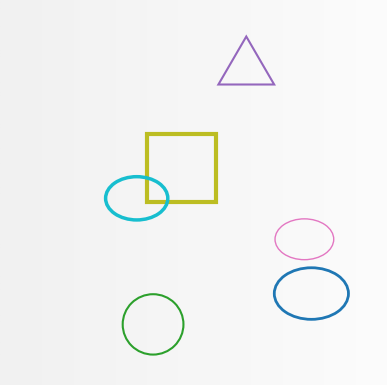[{"shape": "oval", "thickness": 2, "radius": 0.48, "center": [0.804, 0.238]}, {"shape": "circle", "thickness": 1.5, "radius": 0.39, "center": [0.395, 0.157]}, {"shape": "triangle", "thickness": 1.5, "radius": 0.42, "center": [0.636, 0.822]}, {"shape": "oval", "thickness": 1, "radius": 0.38, "center": [0.785, 0.379]}, {"shape": "square", "thickness": 3, "radius": 0.45, "center": [0.468, 0.564]}, {"shape": "oval", "thickness": 2.5, "radius": 0.4, "center": [0.353, 0.485]}]